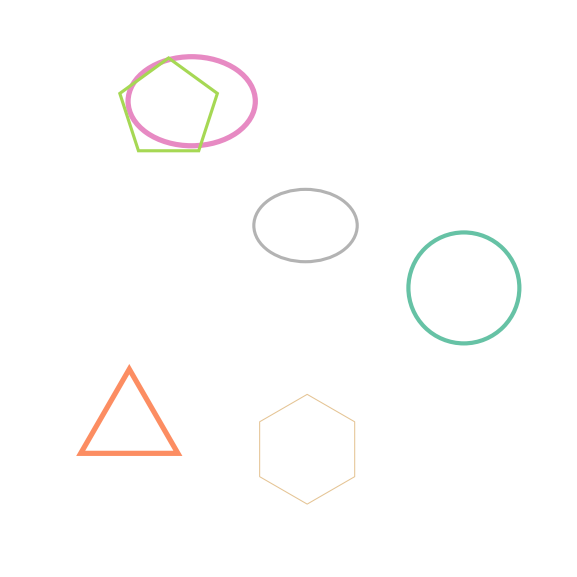[{"shape": "circle", "thickness": 2, "radius": 0.48, "center": [0.803, 0.501]}, {"shape": "triangle", "thickness": 2.5, "radius": 0.49, "center": [0.224, 0.263]}, {"shape": "oval", "thickness": 2.5, "radius": 0.55, "center": [0.332, 0.824]}, {"shape": "pentagon", "thickness": 1.5, "radius": 0.44, "center": [0.292, 0.81]}, {"shape": "hexagon", "thickness": 0.5, "radius": 0.48, "center": [0.532, 0.221]}, {"shape": "oval", "thickness": 1.5, "radius": 0.45, "center": [0.529, 0.609]}]